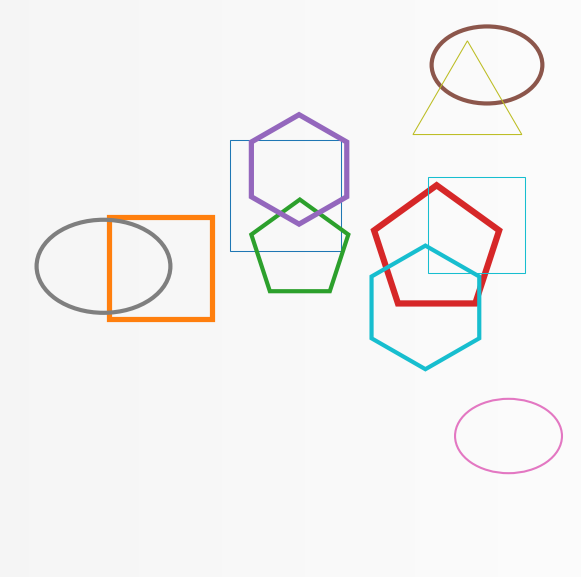[{"shape": "square", "thickness": 0.5, "radius": 0.48, "center": [0.492, 0.661]}, {"shape": "square", "thickness": 2.5, "radius": 0.44, "center": [0.276, 0.535]}, {"shape": "pentagon", "thickness": 2, "radius": 0.44, "center": [0.516, 0.566]}, {"shape": "pentagon", "thickness": 3, "radius": 0.57, "center": [0.751, 0.565]}, {"shape": "hexagon", "thickness": 2.5, "radius": 0.47, "center": [0.515, 0.706]}, {"shape": "oval", "thickness": 2, "radius": 0.48, "center": [0.838, 0.887]}, {"shape": "oval", "thickness": 1, "radius": 0.46, "center": [0.875, 0.244]}, {"shape": "oval", "thickness": 2, "radius": 0.58, "center": [0.178, 0.538]}, {"shape": "triangle", "thickness": 0.5, "radius": 0.54, "center": [0.804, 0.82]}, {"shape": "square", "thickness": 0.5, "radius": 0.41, "center": [0.82, 0.61]}, {"shape": "hexagon", "thickness": 2, "radius": 0.53, "center": [0.732, 0.467]}]